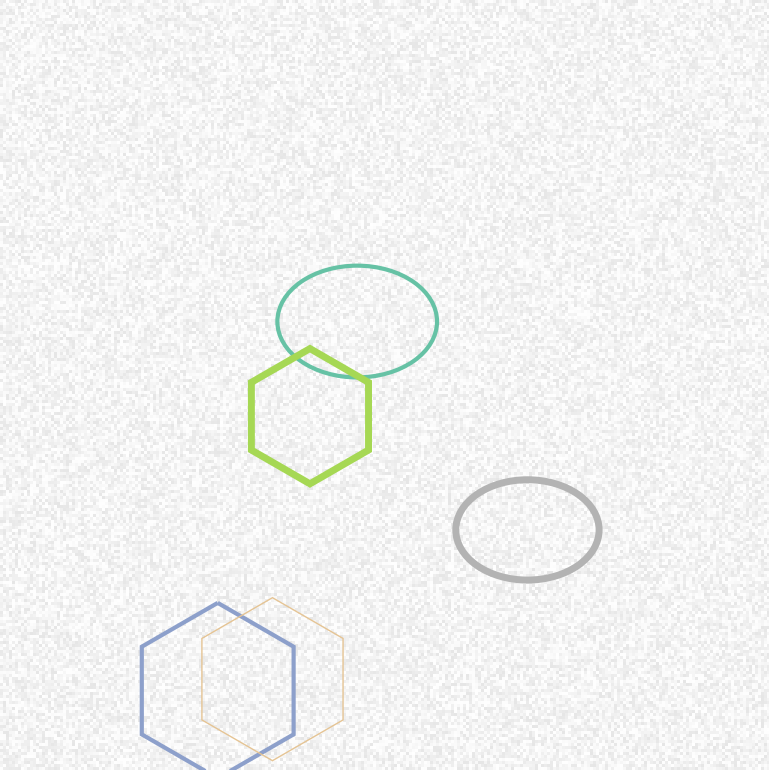[{"shape": "oval", "thickness": 1.5, "radius": 0.52, "center": [0.464, 0.582]}, {"shape": "hexagon", "thickness": 1.5, "radius": 0.57, "center": [0.283, 0.103]}, {"shape": "hexagon", "thickness": 2.5, "radius": 0.44, "center": [0.403, 0.459]}, {"shape": "hexagon", "thickness": 0.5, "radius": 0.53, "center": [0.354, 0.118]}, {"shape": "oval", "thickness": 2.5, "radius": 0.47, "center": [0.685, 0.312]}]